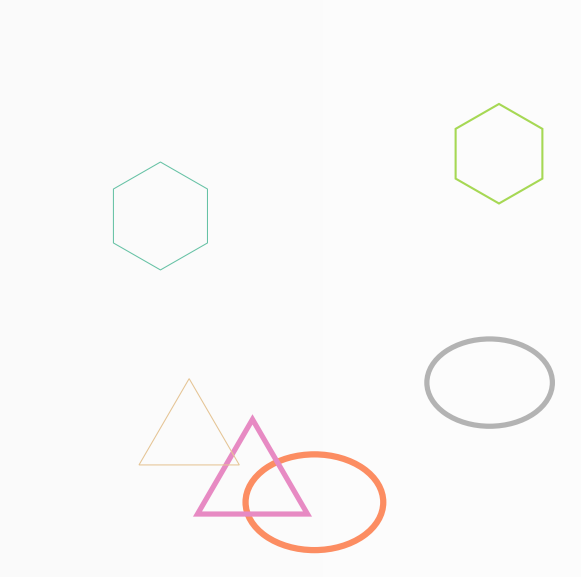[{"shape": "hexagon", "thickness": 0.5, "radius": 0.47, "center": [0.276, 0.625]}, {"shape": "oval", "thickness": 3, "radius": 0.59, "center": [0.541, 0.129]}, {"shape": "triangle", "thickness": 2.5, "radius": 0.55, "center": [0.434, 0.164]}, {"shape": "hexagon", "thickness": 1, "radius": 0.43, "center": [0.858, 0.733]}, {"shape": "triangle", "thickness": 0.5, "radius": 0.5, "center": [0.325, 0.244]}, {"shape": "oval", "thickness": 2.5, "radius": 0.54, "center": [0.842, 0.337]}]